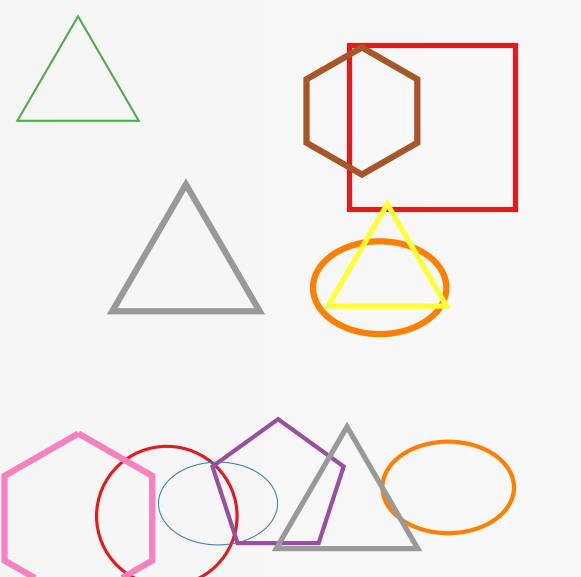[{"shape": "circle", "thickness": 1.5, "radius": 0.6, "center": [0.287, 0.105]}, {"shape": "square", "thickness": 2.5, "radius": 0.71, "center": [0.743, 0.779]}, {"shape": "oval", "thickness": 0.5, "radius": 0.51, "center": [0.375, 0.127]}, {"shape": "triangle", "thickness": 1, "radius": 0.6, "center": [0.134, 0.85]}, {"shape": "pentagon", "thickness": 2, "radius": 0.59, "center": [0.478, 0.155]}, {"shape": "oval", "thickness": 3, "radius": 0.57, "center": [0.653, 0.501]}, {"shape": "oval", "thickness": 2, "radius": 0.57, "center": [0.771, 0.155]}, {"shape": "triangle", "thickness": 2.5, "radius": 0.59, "center": [0.666, 0.528]}, {"shape": "hexagon", "thickness": 3, "radius": 0.55, "center": [0.623, 0.807]}, {"shape": "hexagon", "thickness": 3, "radius": 0.73, "center": [0.135, 0.102]}, {"shape": "triangle", "thickness": 3, "radius": 0.73, "center": [0.32, 0.533]}, {"shape": "triangle", "thickness": 2.5, "radius": 0.7, "center": [0.597, 0.119]}]